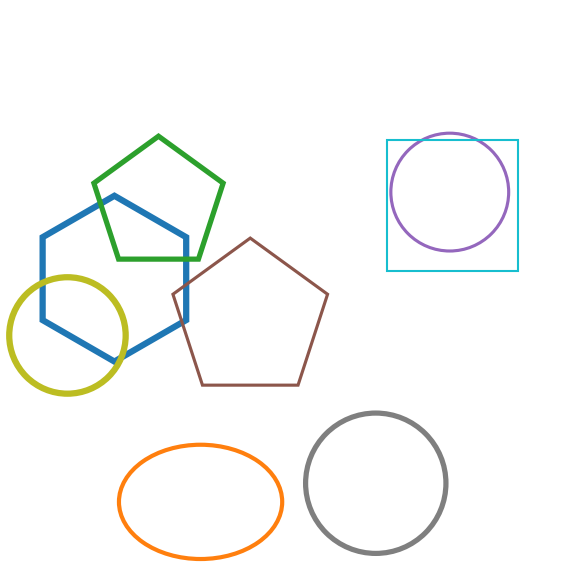[{"shape": "hexagon", "thickness": 3, "radius": 0.72, "center": [0.198, 0.517]}, {"shape": "oval", "thickness": 2, "radius": 0.71, "center": [0.347, 0.13]}, {"shape": "pentagon", "thickness": 2.5, "radius": 0.59, "center": [0.274, 0.646]}, {"shape": "circle", "thickness": 1.5, "radius": 0.51, "center": [0.779, 0.667]}, {"shape": "pentagon", "thickness": 1.5, "radius": 0.7, "center": [0.433, 0.446]}, {"shape": "circle", "thickness": 2.5, "radius": 0.61, "center": [0.651, 0.162]}, {"shape": "circle", "thickness": 3, "radius": 0.5, "center": [0.117, 0.418]}, {"shape": "square", "thickness": 1, "radius": 0.57, "center": [0.783, 0.643]}]